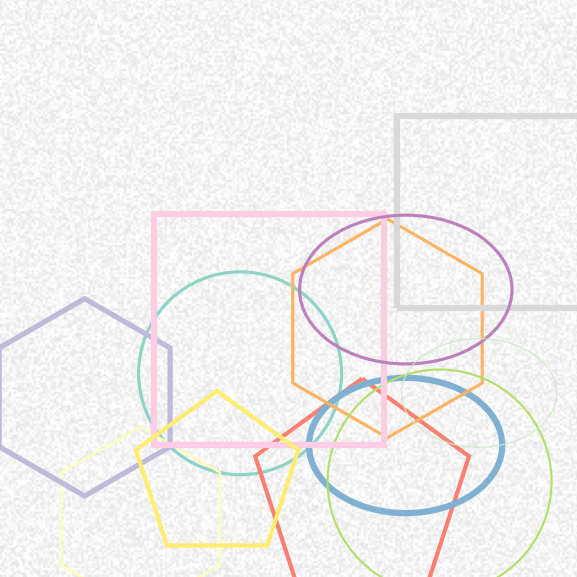[{"shape": "circle", "thickness": 1.5, "radius": 0.88, "center": [0.416, 0.353]}, {"shape": "hexagon", "thickness": 1, "radius": 0.8, "center": [0.243, 0.101]}, {"shape": "hexagon", "thickness": 2.5, "radius": 0.85, "center": [0.147, 0.311]}, {"shape": "pentagon", "thickness": 2, "radius": 0.97, "center": [0.627, 0.149]}, {"shape": "oval", "thickness": 3, "radius": 0.84, "center": [0.702, 0.228]}, {"shape": "hexagon", "thickness": 1.5, "radius": 0.95, "center": [0.671, 0.431]}, {"shape": "circle", "thickness": 1, "radius": 0.97, "center": [0.761, 0.165]}, {"shape": "square", "thickness": 3, "radius": 1.0, "center": [0.466, 0.429]}, {"shape": "square", "thickness": 3, "radius": 0.83, "center": [0.853, 0.632]}, {"shape": "oval", "thickness": 1.5, "radius": 0.92, "center": [0.703, 0.498]}, {"shape": "oval", "thickness": 0.5, "radius": 0.67, "center": [0.83, 0.319]}, {"shape": "pentagon", "thickness": 2, "radius": 0.74, "center": [0.376, 0.174]}]